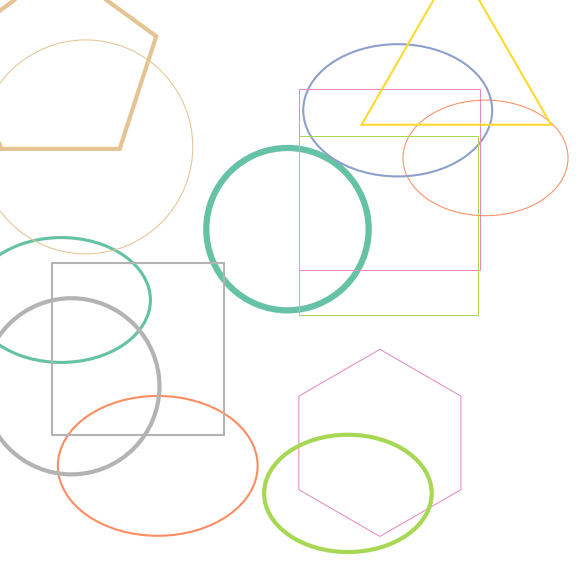[{"shape": "oval", "thickness": 1.5, "radius": 0.77, "center": [0.106, 0.48]}, {"shape": "circle", "thickness": 3, "radius": 0.7, "center": [0.498, 0.602]}, {"shape": "oval", "thickness": 0.5, "radius": 0.71, "center": [0.841, 0.726]}, {"shape": "oval", "thickness": 1, "radius": 0.86, "center": [0.273, 0.192]}, {"shape": "oval", "thickness": 1, "radius": 0.82, "center": [0.689, 0.808]}, {"shape": "square", "thickness": 0.5, "radius": 0.78, "center": [0.674, 0.688]}, {"shape": "hexagon", "thickness": 0.5, "radius": 0.81, "center": [0.658, 0.232]}, {"shape": "square", "thickness": 0.5, "radius": 0.78, "center": [0.673, 0.609]}, {"shape": "oval", "thickness": 2, "radius": 0.73, "center": [0.602, 0.145]}, {"shape": "triangle", "thickness": 1, "radius": 0.95, "center": [0.79, 0.878]}, {"shape": "pentagon", "thickness": 2, "radius": 0.87, "center": [0.105, 0.882]}, {"shape": "circle", "thickness": 0.5, "radius": 0.93, "center": [0.149, 0.745]}, {"shape": "square", "thickness": 1, "radius": 0.74, "center": [0.238, 0.394]}, {"shape": "circle", "thickness": 2, "radius": 0.76, "center": [0.124, 0.33]}]